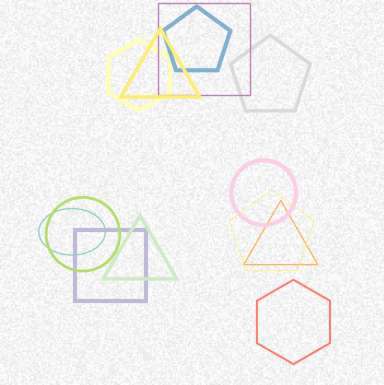[{"shape": "oval", "thickness": 1, "radius": 0.43, "center": [0.187, 0.398]}, {"shape": "hexagon", "thickness": 3, "radius": 0.46, "center": [0.362, 0.805]}, {"shape": "square", "thickness": 3, "radius": 0.46, "center": [0.287, 0.31]}, {"shape": "hexagon", "thickness": 1.5, "radius": 0.55, "center": [0.762, 0.164]}, {"shape": "pentagon", "thickness": 3, "radius": 0.46, "center": [0.511, 0.892]}, {"shape": "triangle", "thickness": 1, "radius": 0.56, "center": [0.729, 0.368]}, {"shape": "circle", "thickness": 2, "radius": 0.48, "center": [0.215, 0.392]}, {"shape": "circle", "thickness": 3, "radius": 0.42, "center": [0.685, 0.5]}, {"shape": "pentagon", "thickness": 2.5, "radius": 0.54, "center": [0.702, 0.8]}, {"shape": "square", "thickness": 1, "radius": 0.6, "center": [0.529, 0.873]}, {"shape": "triangle", "thickness": 2.5, "radius": 0.55, "center": [0.364, 0.331]}, {"shape": "triangle", "thickness": 2.5, "radius": 0.59, "center": [0.416, 0.808]}, {"shape": "pentagon", "thickness": 0.5, "radius": 0.58, "center": [0.706, 0.391]}]